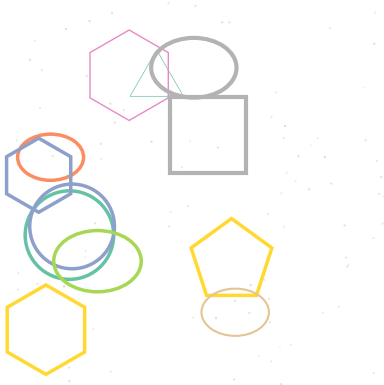[{"shape": "circle", "thickness": 2.5, "radius": 0.57, "center": [0.18, 0.389]}, {"shape": "triangle", "thickness": 0.5, "radius": 0.4, "center": [0.407, 0.79]}, {"shape": "oval", "thickness": 2.5, "radius": 0.43, "center": [0.131, 0.592]}, {"shape": "circle", "thickness": 2.5, "radius": 0.55, "center": [0.187, 0.412]}, {"shape": "hexagon", "thickness": 2.5, "radius": 0.48, "center": [0.1, 0.545]}, {"shape": "hexagon", "thickness": 1, "radius": 0.59, "center": [0.335, 0.805]}, {"shape": "oval", "thickness": 2.5, "radius": 0.57, "center": [0.253, 0.322]}, {"shape": "pentagon", "thickness": 2.5, "radius": 0.55, "center": [0.601, 0.322]}, {"shape": "hexagon", "thickness": 2.5, "radius": 0.58, "center": [0.119, 0.144]}, {"shape": "oval", "thickness": 1.5, "radius": 0.44, "center": [0.611, 0.189]}, {"shape": "oval", "thickness": 3, "radius": 0.55, "center": [0.504, 0.824]}, {"shape": "square", "thickness": 3, "radius": 0.49, "center": [0.541, 0.65]}]